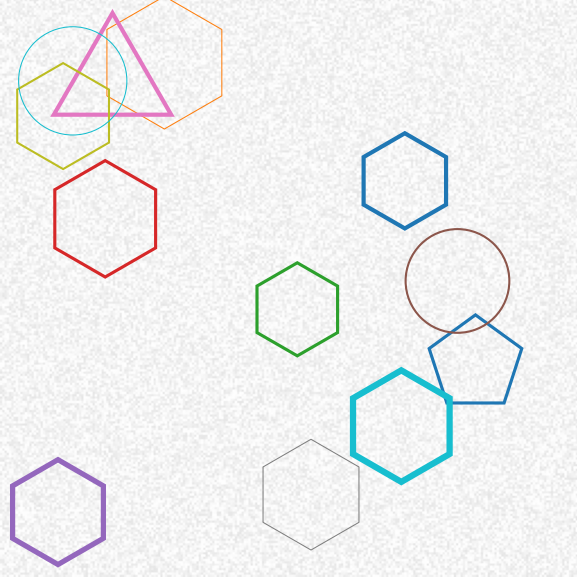[{"shape": "pentagon", "thickness": 1.5, "radius": 0.42, "center": [0.823, 0.37]}, {"shape": "hexagon", "thickness": 2, "radius": 0.41, "center": [0.701, 0.686]}, {"shape": "hexagon", "thickness": 0.5, "radius": 0.57, "center": [0.285, 0.891]}, {"shape": "hexagon", "thickness": 1.5, "radius": 0.4, "center": [0.515, 0.464]}, {"shape": "hexagon", "thickness": 1.5, "radius": 0.5, "center": [0.182, 0.62]}, {"shape": "hexagon", "thickness": 2.5, "radius": 0.45, "center": [0.1, 0.112]}, {"shape": "circle", "thickness": 1, "radius": 0.45, "center": [0.792, 0.513]}, {"shape": "triangle", "thickness": 2, "radius": 0.59, "center": [0.195, 0.859]}, {"shape": "hexagon", "thickness": 0.5, "radius": 0.48, "center": [0.539, 0.143]}, {"shape": "hexagon", "thickness": 1, "radius": 0.46, "center": [0.109, 0.798]}, {"shape": "circle", "thickness": 0.5, "radius": 0.47, "center": [0.126, 0.859]}, {"shape": "hexagon", "thickness": 3, "radius": 0.48, "center": [0.695, 0.261]}]